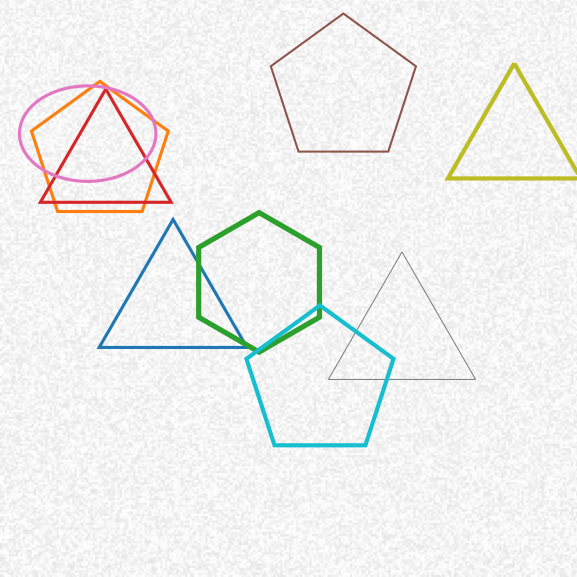[{"shape": "triangle", "thickness": 1.5, "radius": 0.74, "center": [0.3, 0.471]}, {"shape": "pentagon", "thickness": 1.5, "radius": 0.62, "center": [0.173, 0.734]}, {"shape": "hexagon", "thickness": 2.5, "radius": 0.6, "center": [0.449, 0.51]}, {"shape": "triangle", "thickness": 1.5, "radius": 0.65, "center": [0.183, 0.714]}, {"shape": "pentagon", "thickness": 1, "radius": 0.66, "center": [0.595, 0.844]}, {"shape": "oval", "thickness": 1.5, "radius": 0.59, "center": [0.152, 0.768]}, {"shape": "triangle", "thickness": 0.5, "radius": 0.74, "center": [0.696, 0.416]}, {"shape": "triangle", "thickness": 2, "radius": 0.66, "center": [0.89, 0.756]}, {"shape": "pentagon", "thickness": 2, "radius": 0.67, "center": [0.554, 0.336]}]